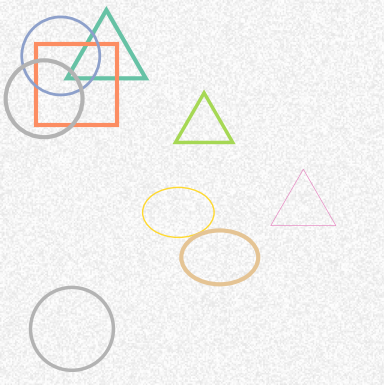[{"shape": "triangle", "thickness": 3, "radius": 0.59, "center": [0.276, 0.856]}, {"shape": "square", "thickness": 3, "radius": 0.53, "center": [0.199, 0.781]}, {"shape": "circle", "thickness": 2, "radius": 0.51, "center": [0.158, 0.855]}, {"shape": "triangle", "thickness": 0.5, "radius": 0.49, "center": [0.788, 0.463]}, {"shape": "triangle", "thickness": 2.5, "radius": 0.43, "center": [0.53, 0.673]}, {"shape": "oval", "thickness": 1, "radius": 0.46, "center": [0.463, 0.448]}, {"shape": "oval", "thickness": 3, "radius": 0.5, "center": [0.571, 0.332]}, {"shape": "circle", "thickness": 3, "radius": 0.5, "center": [0.114, 0.743]}, {"shape": "circle", "thickness": 2.5, "radius": 0.54, "center": [0.187, 0.146]}]